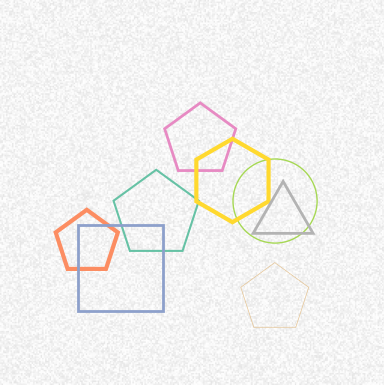[{"shape": "pentagon", "thickness": 1.5, "radius": 0.58, "center": [0.406, 0.443]}, {"shape": "pentagon", "thickness": 3, "radius": 0.42, "center": [0.225, 0.37]}, {"shape": "square", "thickness": 2, "radius": 0.56, "center": [0.313, 0.304]}, {"shape": "pentagon", "thickness": 2, "radius": 0.49, "center": [0.52, 0.636]}, {"shape": "circle", "thickness": 1, "radius": 0.55, "center": [0.714, 0.478]}, {"shape": "hexagon", "thickness": 3, "radius": 0.54, "center": [0.604, 0.531]}, {"shape": "pentagon", "thickness": 0.5, "radius": 0.46, "center": [0.714, 0.225]}, {"shape": "triangle", "thickness": 2, "radius": 0.45, "center": [0.735, 0.439]}]